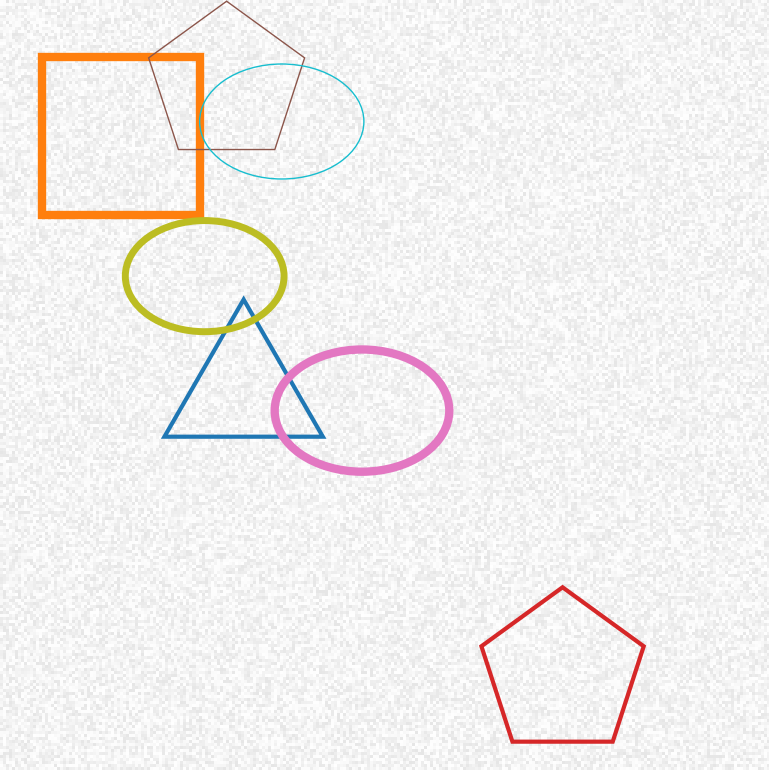[{"shape": "triangle", "thickness": 1.5, "radius": 0.59, "center": [0.316, 0.492]}, {"shape": "square", "thickness": 3, "radius": 0.51, "center": [0.157, 0.823]}, {"shape": "pentagon", "thickness": 1.5, "radius": 0.55, "center": [0.731, 0.126]}, {"shape": "pentagon", "thickness": 0.5, "radius": 0.53, "center": [0.294, 0.892]}, {"shape": "oval", "thickness": 3, "radius": 0.57, "center": [0.47, 0.467]}, {"shape": "oval", "thickness": 2.5, "radius": 0.52, "center": [0.266, 0.641]}, {"shape": "oval", "thickness": 0.5, "radius": 0.53, "center": [0.366, 0.842]}]